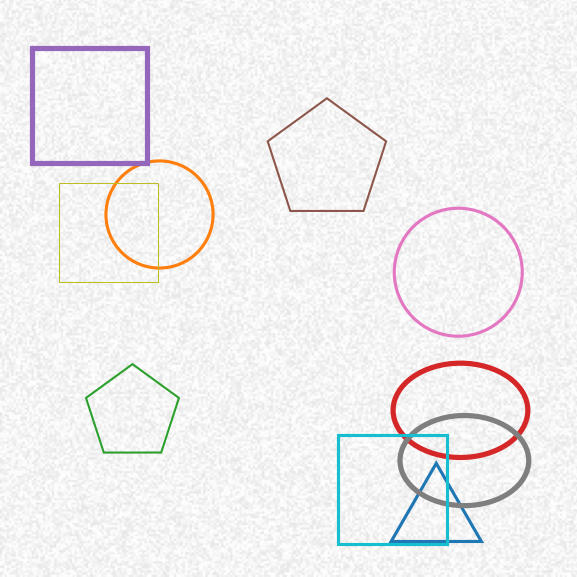[{"shape": "triangle", "thickness": 1.5, "radius": 0.45, "center": [0.755, 0.107]}, {"shape": "circle", "thickness": 1.5, "radius": 0.46, "center": [0.276, 0.628]}, {"shape": "pentagon", "thickness": 1, "radius": 0.42, "center": [0.229, 0.284]}, {"shape": "oval", "thickness": 2.5, "radius": 0.58, "center": [0.797, 0.289]}, {"shape": "square", "thickness": 2.5, "radius": 0.5, "center": [0.156, 0.816]}, {"shape": "pentagon", "thickness": 1, "radius": 0.54, "center": [0.566, 0.721]}, {"shape": "circle", "thickness": 1.5, "radius": 0.55, "center": [0.794, 0.528]}, {"shape": "oval", "thickness": 2.5, "radius": 0.56, "center": [0.804, 0.202]}, {"shape": "square", "thickness": 0.5, "radius": 0.43, "center": [0.187, 0.596]}, {"shape": "square", "thickness": 1.5, "radius": 0.47, "center": [0.68, 0.152]}]